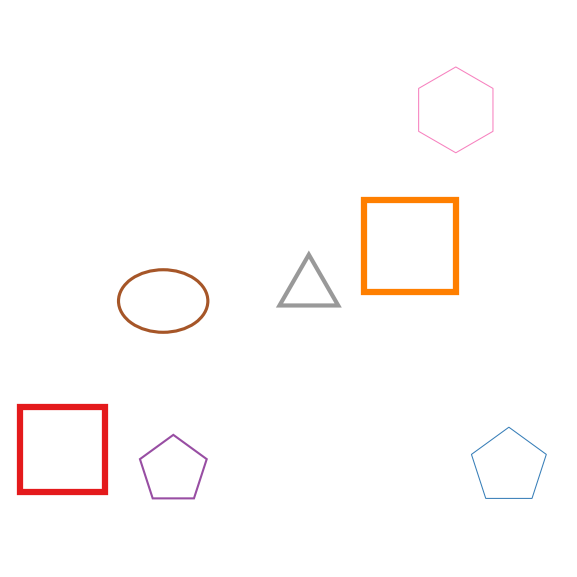[{"shape": "square", "thickness": 3, "radius": 0.37, "center": [0.108, 0.221]}, {"shape": "pentagon", "thickness": 0.5, "radius": 0.34, "center": [0.881, 0.191]}, {"shape": "pentagon", "thickness": 1, "radius": 0.3, "center": [0.3, 0.185]}, {"shape": "square", "thickness": 3, "radius": 0.4, "center": [0.71, 0.573]}, {"shape": "oval", "thickness": 1.5, "radius": 0.39, "center": [0.283, 0.478]}, {"shape": "hexagon", "thickness": 0.5, "radius": 0.37, "center": [0.789, 0.809]}, {"shape": "triangle", "thickness": 2, "radius": 0.29, "center": [0.535, 0.5]}]